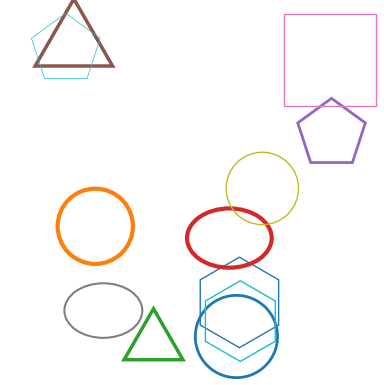[{"shape": "circle", "thickness": 2, "radius": 0.53, "center": [0.614, 0.126]}, {"shape": "hexagon", "thickness": 1, "radius": 0.59, "center": [0.622, 0.214]}, {"shape": "circle", "thickness": 3, "radius": 0.49, "center": [0.247, 0.412]}, {"shape": "triangle", "thickness": 2.5, "radius": 0.44, "center": [0.399, 0.11]}, {"shape": "oval", "thickness": 3, "radius": 0.55, "center": [0.596, 0.382]}, {"shape": "pentagon", "thickness": 2, "radius": 0.46, "center": [0.861, 0.652]}, {"shape": "triangle", "thickness": 2.5, "radius": 0.58, "center": [0.192, 0.887]}, {"shape": "square", "thickness": 1, "radius": 0.6, "center": [0.857, 0.845]}, {"shape": "oval", "thickness": 1.5, "radius": 0.51, "center": [0.268, 0.193]}, {"shape": "circle", "thickness": 1, "radius": 0.47, "center": [0.681, 0.511]}, {"shape": "pentagon", "thickness": 0.5, "radius": 0.47, "center": [0.171, 0.872]}, {"shape": "hexagon", "thickness": 1, "radius": 0.52, "center": [0.624, 0.166]}]